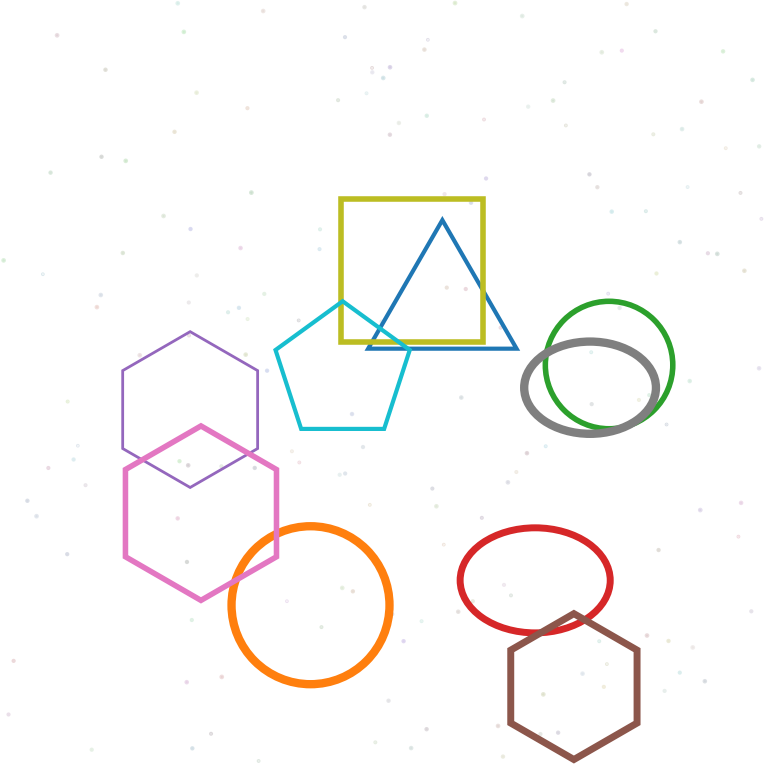[{"shape": "triangle", "thickness": 1.5, "radius": 0.56, "center": [0.574, 0.603]}, {"shape": "circle", "thickness": 3, "radius": 0.51, "center": [0.403, 0.214]}, {"shape": "circle", "thickness": 2, "radius": 0.41, "center": [0.791, 0.526]}, {"shape": "oval", "thickness": 2.5, "radius": 0.49, "center": [0.695, 0.246]}, {"shape": "hexagon", "thickness": 1, "radius": 0.51, "center": [0.247, 0.468]}, {"shape": "hexagon", "thickness": 2.5, "radius": 0.47, "center": [0.745, 0.108]}, {"shape": "hexagon", "thickness": 2, "radius": 0.57, "center": [0.261, 0.334]}, {"shape": "oval", "thickness": 3, "radius": 0.43, "center": [0.766, 0.497]}, {"shape": "square", "thickness": 2, "radius": 0.46, "center": [0.535, 0.649]}, {"shape": "pentagon", "thickness": 1.5, "radius": 0.46, "center": [0.445, 0.517]}]